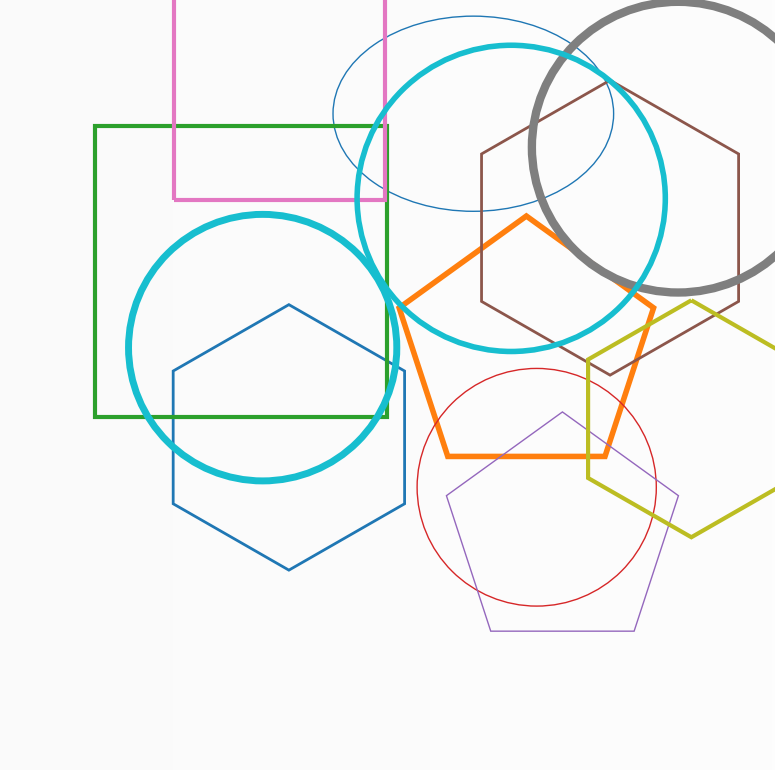[{"shape": "oval", "thickness": 0.5, "radius": 0.91, "center": [0.611, 0.852]}, {"shape": "hexagon", "thickness": 1, "radius": 0.86, "center": [0.373, 0.432]}, {"shape": "pentagon", "thickness": 2, "radius": 0.86, "center": [0.679, 0.547]}, {"shape": "square", "thickness": 1.5, "radius": 0.94, "center": [0.311, 0.647]}, {"shape": "circle", "thickness": 0.5, "radius": 0.77, "center": [0.693, 0.367]}, {"shape": "pentagon", "thickness": 0.5, "radius": 0.79, "center": [0.726, 0.308]}, {"shape": "hexagon", "thickness": 1, "radius": 0.96, "center": [0.787, 0.704]}, {"shape": "square", "thickness": 1.5, "radius": 0.68, "center": [0.36, 0.877]}, {"shape": "circle", "thickness": 3, "radius": 0.94, "center": [0.875, 0.809]}, {"shape": "hexagon", "thickness": 1.5, "radius": 0.77, "center": [0.892, 0.456]}, {"shape": "circle", "thickness": 2, "radius": 0.99, "center": [0.66, 0.742]}, {"shape": "circle", "thickness": 2.5, "radius": 0.87, "center": [0.339, 0.549]}]